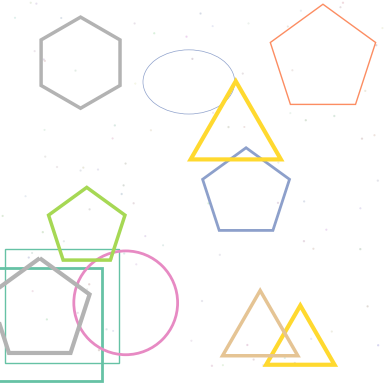[{"shape": "square", "thickness": 1, "radius": 0.74, "center": [0.16, 0.206]}, {"shape": "square", "thickness": 2, "radius": 0.73, "center": [0.118, 0.157]}, {"shape": "pentagon", "thickness": 1, "radius": 0.72, "center": [0.839, 0.845]}, {"shape": "pentagon", "thickness": 2, "radius": 0.59, "center": [0.639, 0.498]}, {"shape": "oval", "thickness": 0.5, "radius": 0.6, "center": [0.49, 0.787]}, {"shape": "circle", "thickness": 2, "radius": 0.67, "center": [0.327, 0.213]}, {"shape": "pentagon", "thickness": 2.5, "radius": 0.52, "center": [0.225, 0.409]}, {"shape": "triangle", "thickness": 3, "radius": 0.68, "center": [0.612, 0.654]}, {"shape": "triangle", "thickness": 3, "radius": 0.51, "center": [0.78, 0.104]}, {"shape": "triangle", "thickness": 2.5, "radius": 0.56, "center": [0.676, 0.132]}, {"shape": "hexagon", "thickness": 2.5, "radius": 0.59, "center": [0.209, 0.837]}, {"shape": "pentagon", "thickness": 3, "radius": 0.68, "center": [0.103, 0.193]}]